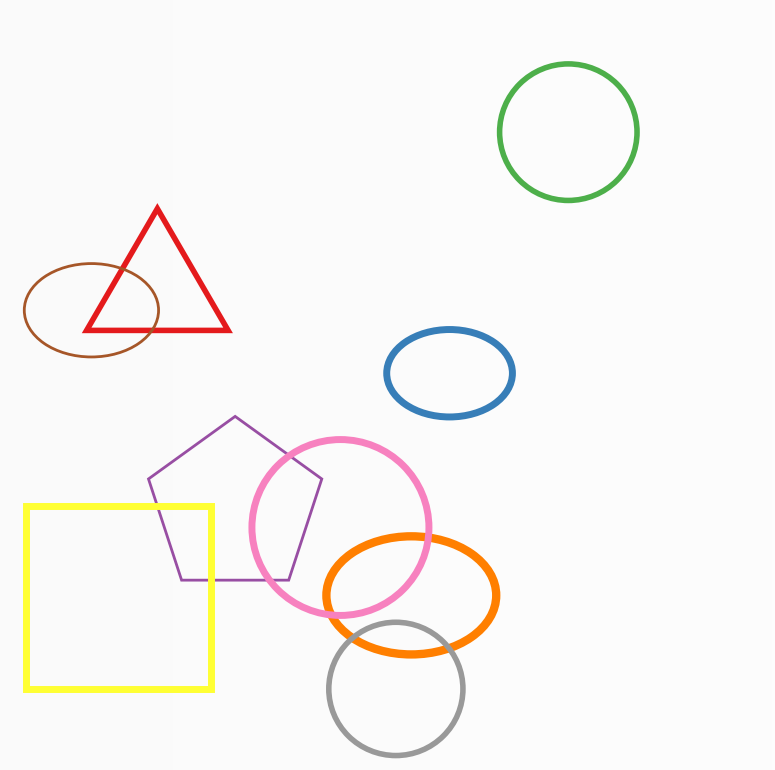[{"shape": "triangle", "thickness": 2, "radius": 0.53, "center": [0.203, 0.624]}, {"shape": "oval", "thickness": 2.5, "radius": 0.41, "center": [0.58, 0.515]}, {"shape": "circle", "thickness": 2, "radius": 0.44, "center": [0.733, 0.828]}, {"shape": "pentagon", "thickness": 1, "radius": 0.59, "center": [0.303, 0.342]}, {"shape": "oval", "thickness": 3, "radius": 0.55, "center": [0.531, 0.227]}, {"shape": "square", "thickness": 2.5, "radius": 0.59, "center": [0.153, 0.224]}, {"shape": "oval", "thickness": 1, "radius": 0.43, "center": [0.118, 0.597]}, {"shape": "circle", "thickness": 2.5, "radius": 0.57, "center": [0.439, 0.315]}, {"shape": "circle", "thickness": 2, "radius": 0.43, "center": [0.511, 0.105]}]